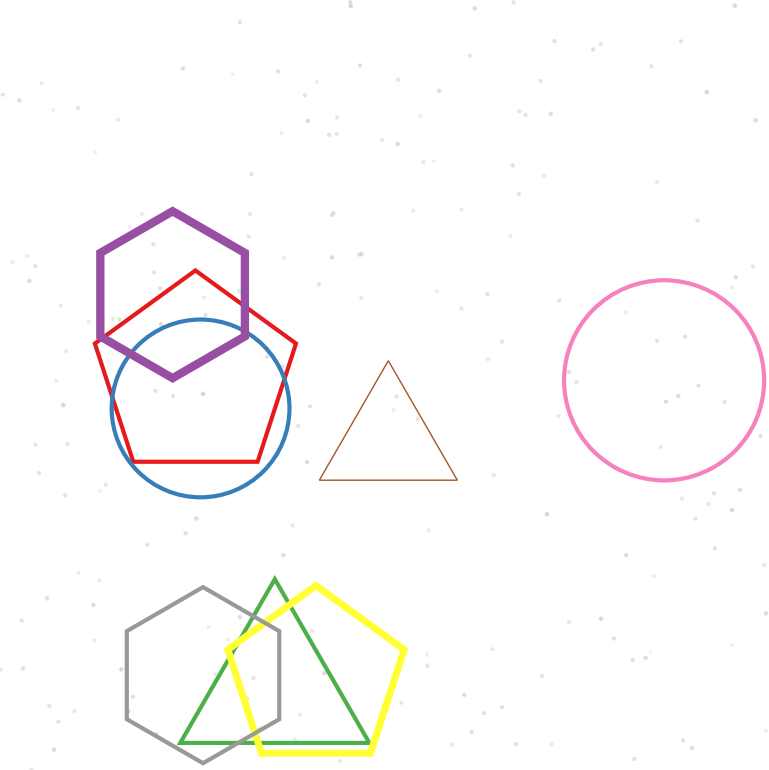[{"shape": "pentagon", "thickness": 1.5, "radius": 0.69, "center": [0.254, 0.511]}, {"shape": "circle", "thickness": 1.5, "radius": 0.58, "center": [0.26, 0.47]}, {"shape": "triangle", "thickness": 1.5, "radius": 0.71, "center": [0.357, 0.106]}, {"shape": "hexagon", "thickness": 3, "radius": 0.54, "center": [0.224, 0.617]}, {"shape": "pentagon", "thickness": 2.5, "radius": 0.6, "center": [0.41, 0.119]}, {"shape": "triangle", "thickness": 0.5, "radius": 0.52, "center": [0.504, 0.428]}, {"shape": "circle", "thickness": 1.5, "radius": 0.65, "center": [0.862, 0.506]}, {"shape": "hexagon", "thickness": 1.5, "radius": 0.57, "center": [0.264, 0.123]}]